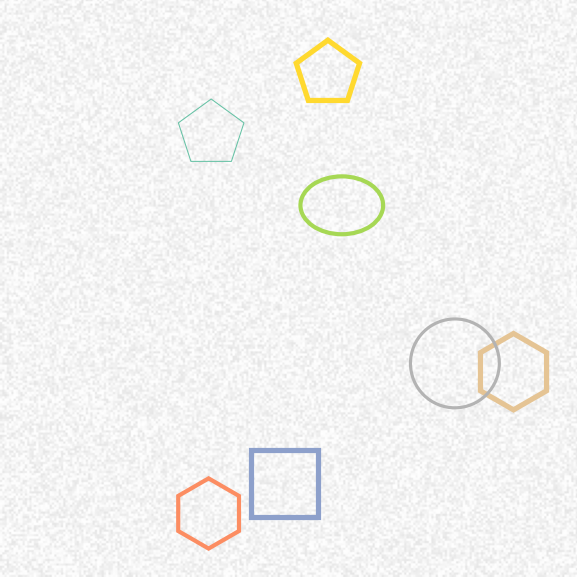[{"shape": "pentagon", "thickness": 0.5, "radius": 0.3, "center": [0.366, 0.768]}, {"shape": "hexagon", "thickness": 2, "radius": 0.3, "center": [0.361, 0.11]}, {"shape": "square", "thickness": 2.5, "radius": 0.29, "center": [0.493, 0.162]}, {"shape": "oval", "thickness": 2, "radius": 0.36, "center": [0.592, 0.644]}, {"shape": "pentagon", "thickness": 2.5, "radius": 0.29, "center": [0.568, 0.872]}, {"shape": "hexagon", "thickness": 2.5, "radius": 0.33, "center": [0.889, 0.356]}, {"shape": "circle", "thickness": 1.5, "radius": 0.38, "center": [0.788, 0.37]}]